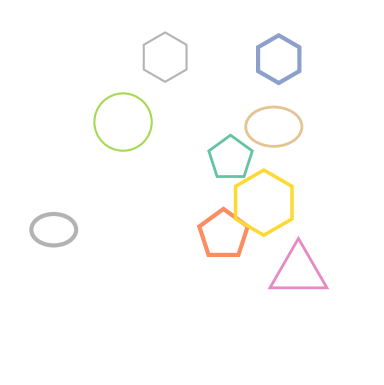[{"shape": "pentagon", "thickness": 2, "radius": 0.3, "center": [0.599, 0.589]}, {"shape": "pentagon", "thickness": 3, "radius": 0.33, "center": [0.58, 0.391]}, {"shape": "hexagon", "thickness": 3, "radius": 0.31, "center": [0.724, 0.846]}, {"shape": "triangle", "thickness": 2, "radius": 0.43, "center": [0.775, 0.295]}, {"shape": "circle", "thickness": 1.5, "radius": 0.37, "center": [0.32, 0.683]}, {"shape": "hexagon", "thickness": 2.5, "radius": 0.42, "center": [0.685, 0.474]}, {"shape": "oval", "thickness": 2, "radius": 0.36, "center": [0.711, 0.671]}, {"shape": "hexagon", "thickness": 1.5, "radius": 0.32, "center": [0.429, 0.852]}, {"shape": "oval", "thickness": 3, "radius": 0.29, "center": [0.14, 0.403]}]